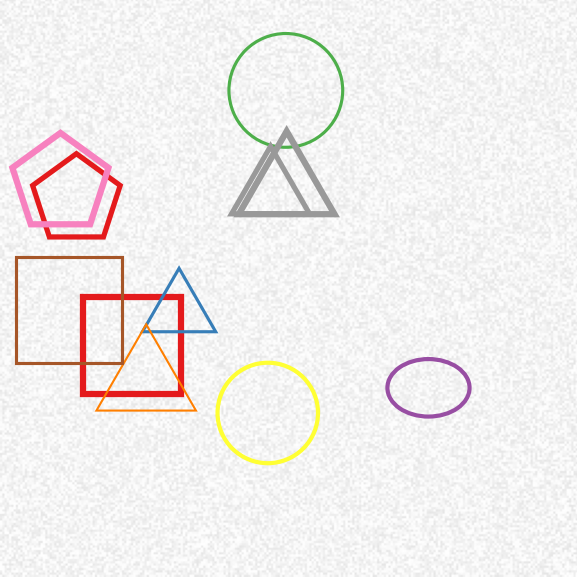[{"shape": "pentagon", "thickness": 2.5, "radius": 0.4, "center": [0.132, 0.653]}, {"shape": "square", "thickness": 3, "radius": 0.42, "center": [0.229, 0.401]}, {"shape": "triangle", "thickness": 1.5, "radius": 0.37, "center": [0.31, 0.461]}, {"shape": "circle", "thickness": 1.5, "radius": 0.49, "center": [0.495, 0.843]}, {"shape": "oval", "thickness": 2, "radius": 0.36, "center": [0.742, 0.328]}, {"shape": "triangle", "thickness": 1, "radius": 0.5, "center": [0.253, 0.338]}, {"shape": "circle", "thickness": 2, "radius": 0.43, "center": [0.464, 0.284]}, {"shape": "square", "thickness": 1.5, "radius": 0.46, "center": [0.119, 0.463]}, {"shape": "pentagon", "thickness": 3, "radius": 0.44, "center": [0.105, 0.682]}, {"shape": "triangle", "thickness": 2.5, "radius": 0.39, "center": [0.469, 0.668]}, {"shape": "triangle", "thickness": 3, "radius": 0.48, "center": [0.496, 0.676]}]